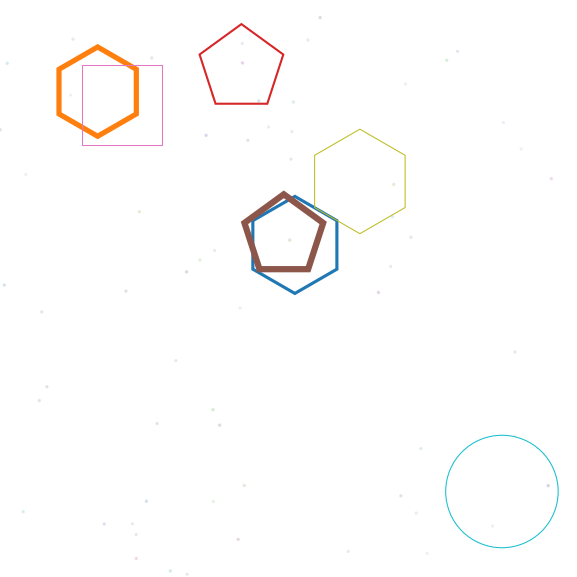[{"shape": "hexagon", "thickness": 1.5, "radius": 0.42, "center": [0.511, 0.575]}, {"shape": "hexagon", "thickness": 2.5, "radius": 0.39, "center": [0.169, 0.84]}, {"shape": "pentagon", "thickness": 1, "radius": 0.38, "center": [0.418, 0.881]}, {"shape": "pentagon", "thickness": 3, "radius": 0.36, "center": [0.491, 0.591]}, {"shape": "square", "thickness": 0.5, "radius": 0.35, "center": [0.212, 0.818]}, {"shape": "hexagon", "thickness": 0.5, "radius": 0.45, "center": [0.623, 0.685]}, {"shape": "circle", "thickness": 0.5, "radius": 0.49, "center": [0.869, 0.148]}]